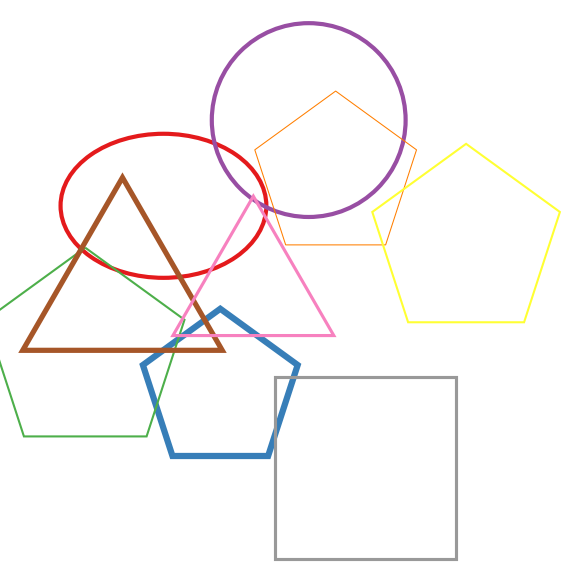[{"shape": "oval", "thickness": 2, "radius": 0.89, "center": [0.283, 0.643]}, {"shape": "pentagon", "thickness": 3, "radius": 0.7, "center": [0.381, 0.324]}, {"shape": "pentagon", "thickness": 1, "radius": 0.9, "center": [0.148, 0.39]}, {"shape": "circle", "thickness": 2, "radius": 0.84, "center": [0.535, 0.791]}, {"shape": "pentagon", "thickness": 0.5, "radius": 0.74, "center": [0.581, 0.694]}, {"shape": "pentagon", "thickness": 1, "radius": 0.85, "center": [0.807, 0.579]}, {"shape": "triangle", "thickness": 2.5, "radius": 1.0, "center": [0.212, 0.492]}, {"shape": "triangle", "thickness": 1.5, "radius": 0.8, "center": [0.439, 0.498]}, {"shape": "square", "thickness": 1.5, "radius": 0.79, "center": [0.633, 0.188]}]